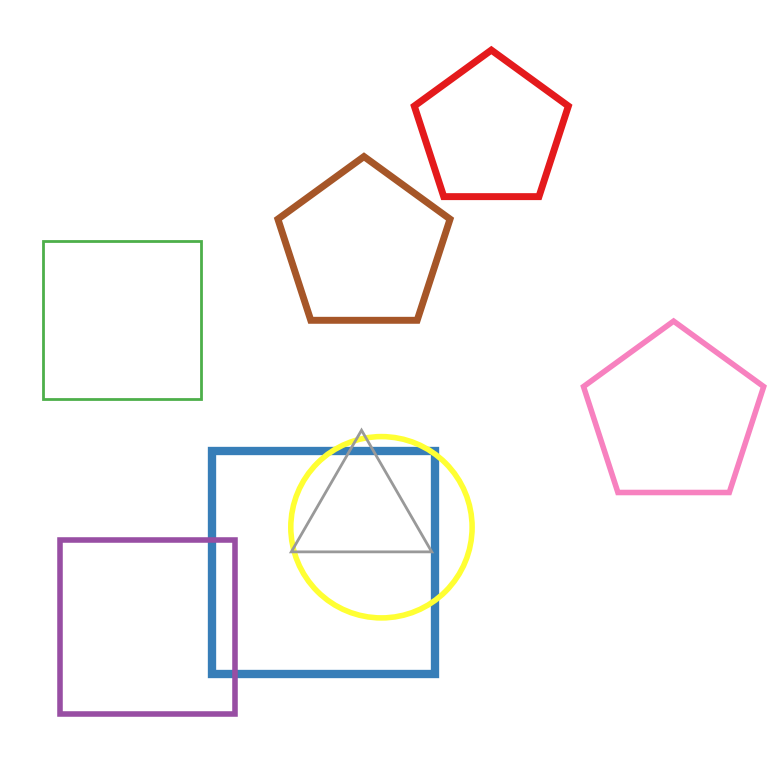[{"shape": "pentagon", "thickness": 2.5, "radius": 0.53, "center": [0.638, 0.83]}, {"shape": "square", "thickness": 3, "radius": 0.72, "center": [0.42, 0.27]}, {"shape": "square", "thickness": 1, "radius": 0.51, "center": [0.158, 0.584]}, {"shape": "square", "thickness": 2, "radius": 0.57, "center": [0.192, 0.186]}, {"shape": "circle", "thickness": 2, "radius": 0.59, "center": [0.495, 0.315]}, {"shape": "pentagon", "thickness": 2.5, "radius": 0.59, "center": [0.473, 0.679]}, {"shape": "pentagon", "thickness": 2, "radius": 0.62, "center": [0.875, 0.46]}, {"shape": "triangle", "thickness": 1, "radius": 0.53, "center": [0.47, 0.336]}]